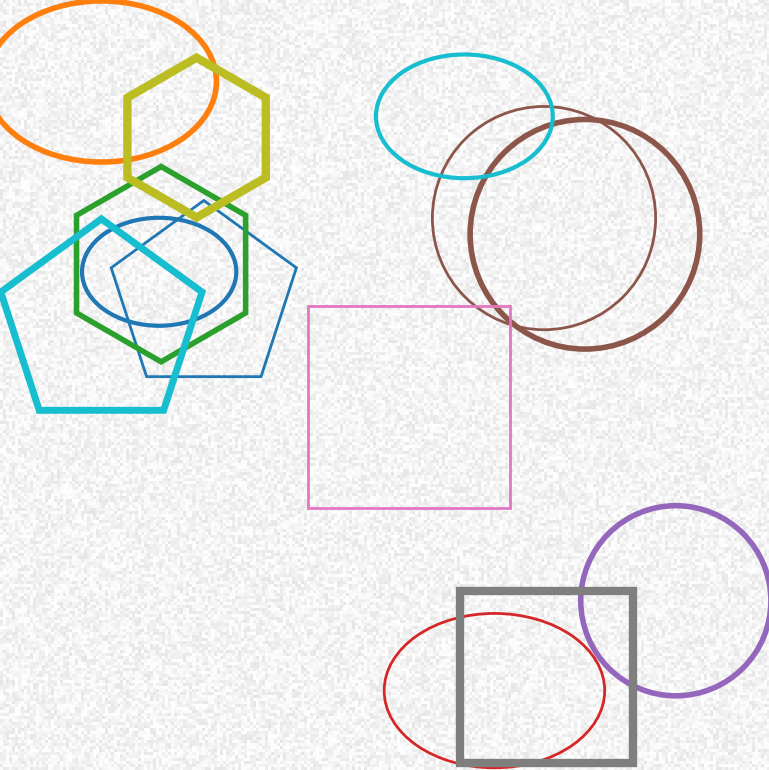[{"shape": "pentagon", "thickness": 1, "radius": 0.63, "center": [0.265, 0.613]}, {"shape": "oval", "thickness": 1.5, "radius": 0.5, "center": [0.207, 0.647]}, {"shape": "oval", "thickness": 2, "radius": 0.75, "center": [0.132, 0.894]}, {"shape": "hexagon", "thickness": 2, "radius": 0.63, "center": [0.209, 0.657]}, {"shape": "oval", "thickness": 1, "radius": 0.72, "center": [0.642, 0.103]}, {"shape": "circle", "thickness": 2, "radius": 0.62, "center": [0.878, 0.22]}, {"shape": "circle", "thickness": 2, "radius": 0.75, "center": [0.76, 0.696]}, {"shape": "circle", "thickness": 1, "radius": 0.72, "center": [0.706, 0.717]}, {"shape": "square", "thickness": 1, "radius": 0.66, "center": [0.531, 0.471]}, {"shape": "square", "thickness": 3, "radius": 0.56, "center": [0.71, 0.121]}, {"shape": "hexagon", "thickness": 3, "radius": 0.52, "center": [0.255, 0.821]}, {"shape": "oval", "thickness": 1.5, "radius": 0.57, "center": [0.603, 0.849]}, {"shape": "pentagon", "thickness": 2.5, "radius": 0.69, "center": [0.132, 0.578]}]